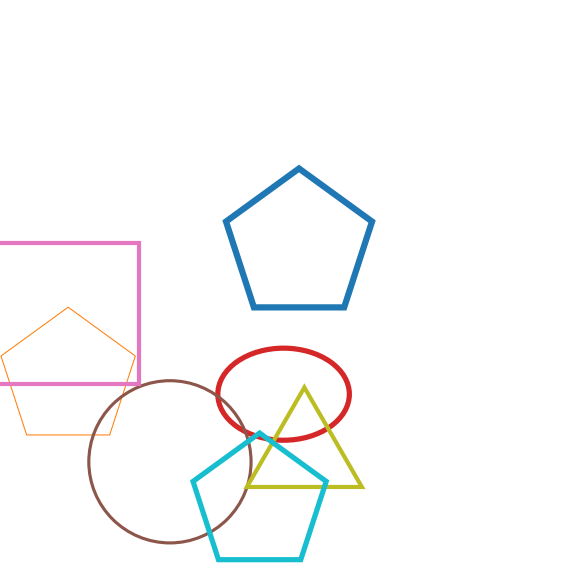[{"shape": "pentagon", "thickness": 3, "radius": 0.66, "center": [0.518, 0.574]}, {"shape": "pentagon", "thickness": 0.5, "radius": 0.61, "center": [0.118, 0.345]}, {"shape": "oval", "thickness": 2.5, "radius": 0.57, "center": [0.491, 0.317]}, {"shape": "circle", "thickness": 1.5, "radius": 0.7, "center": [0.294, 0.199]}, {"shape": "square", "thickness": 2, "radius": 0.61, "center": [0.118, 0.456]}, {"shape": "triangle", "thickness": 2, "radius": 0.57, "center": [0.527, 0.213]}, {"shape": "pentagon", "thickness": 2.5, "radius": 0.61, "center": [0.45, 0.128]}]